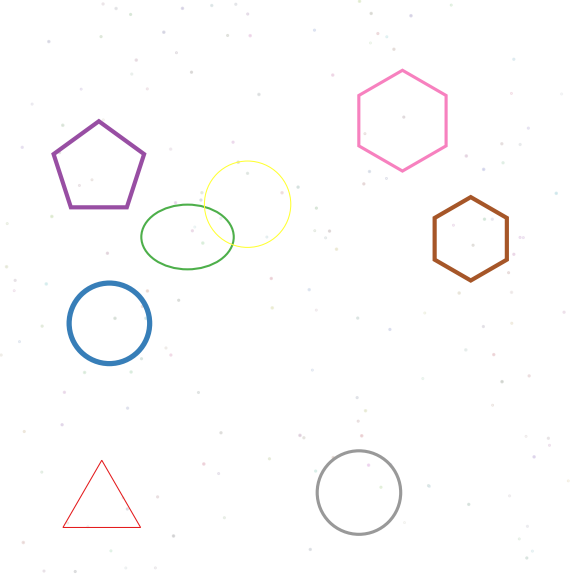[{"shape": "triangle", "thickness": 0.5, "radius": 0.39, "center": [0.176, 0.125]}, {"shape": "circle", "thickness": 2.5, "radius": 0.35, "center": [0.189, 0.439]}, {"shape": "oval", "thickness": 1, "radius": 0.4, "center": [0.325, 0.589]}, {"shape": "pentagon", "thickness": 2, "radius": 0.41, "center": [0.171, 0.707]}, {"shape": "circle", "thickness": 0.5, "radius": 0.37, "center": [0.429, 0.645]}, {"shape": "hexagon", "thickness": 2, "radius": 0.36, "center": [0.815, 0.586]}, {"shape": "hexagon", "thickness": 1.5, "radius": 0.44, "center": [0.697, 0.79]}, {"shape": "circle", "thickness": 1.5, "radius": 0.36, "center": [0.622, 0.146]}]